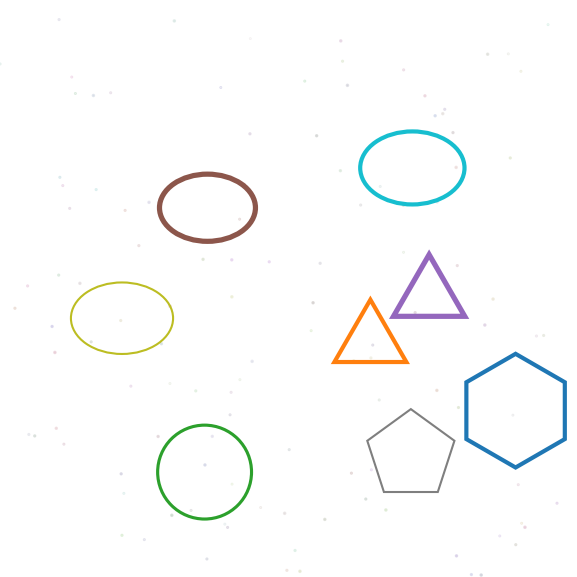[{"shape": "hexagon", "thickness": 2, "radius": 0.49, "center": [0.893, 0.288]}, {"shape": "triangle", "thickness": 2, "radius": 0.36, "center": [0.641, 0.408]}, {"shape": "circle", "thickness": 1.5, "radius": 0.41, "center": [0.354, 0.182]}, {"shape": "triangle", "thickness": 2.5, "radius": 0.36, "center": [0.743, 0.487]}, {"shape": "oval", "thickness": 2.5, "radius": 0.42, "center": [0.359, 0.639]}, {"shape": "pentagon", "thickness": 1, "radius": 0.4, "center": [0.711, 0.211]}, {"shape": "oval", "thickness": 1, "radius": 0.44, "center": [0.211, 0.448]}, {"shape": "oval", "thickness": 2, "radius": 0.45, "center": [0.714, 0.708]}]